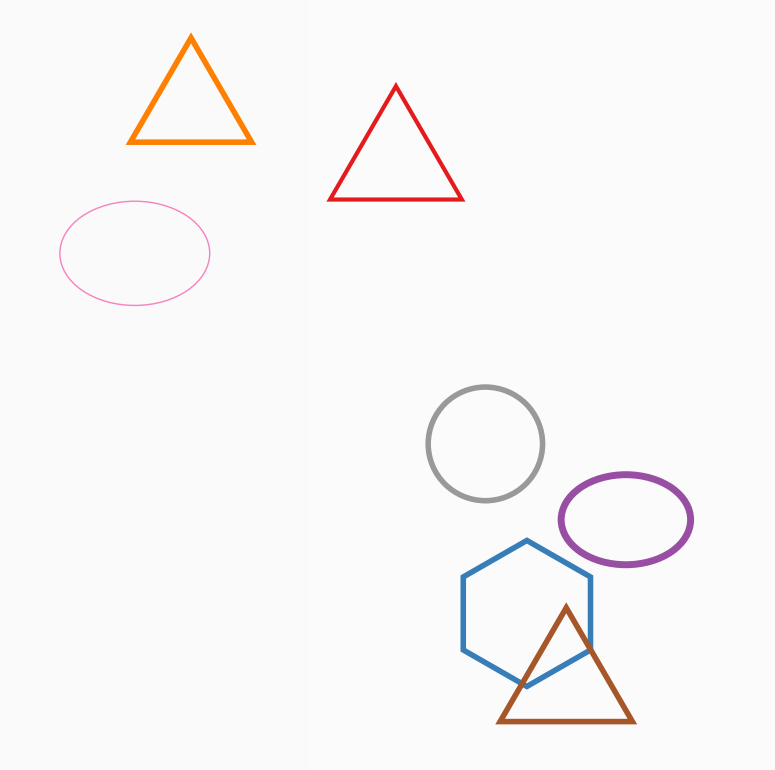[{"shape": "triangle", "thickness": 1.5, "radius": 0.49, "center": [0.511, 0.79]}, {"shape": "hexagon", "thickness": 2, "radius": 0.47, "center": [0.68, 0.203]}, {"shape": "oval", "thickness": 2.5, "radius": 0.42, "center": [0.808, 0.325]}, {"shape": "triangle", "thickness": 2, "radius": 0.45, "center": [0.246, 0.861]}, {"shape": "triangle", "thickness": 2, "radius": 0.49, "center": [0.731, 0.112]}, {"shape": "oval", "thickness": 0.5, "radius": 0.48, "center": [0.174, 0.671]}, {"shape": "circle", "thickness": 2, "radius": 0.37, "center": [0.626, 0.424]}]